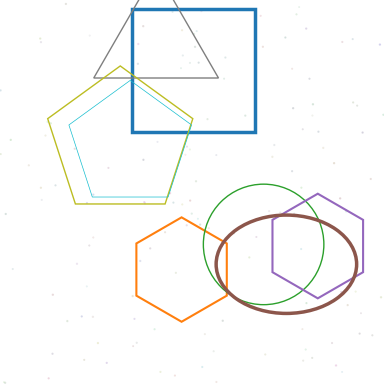[{"shape": "square", "thickness": 2.5, "radius": 0.8, "center": [0.503, 0.817]}, {"shape": "hexagon", "thickness": 1.5, "radius": 0.68, "center": [0.472, 0.3]}, {"shape": "circle", "thickness": 1, "radius": 0.78, "center": [0.685, 0.365]}, {"shape": "hexagon", "thickness": 1.5, "radius": 0.68, "center": [0.825, 0.361]}, {"shape": "oval", "thickness": 2.5, "radius": 0.91, "center": [0.744, 0.314]}, {"shape": "triangle", "thickness": 1, "radius": 0.94, "center": [0.405, 0.891]}, {"shape": "pentagon", "thickness": 1, "radius": 0.99, "center": [0.312, 0.631]}, {"shape": "pentagon", "thickness": 0.5, "radius": 0.84, "center": [0.338, 0.624]}]